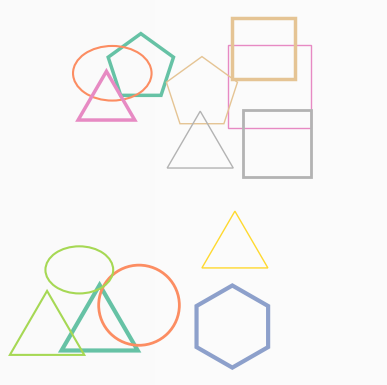[{"shape": "triangle", "thickness": 3, "radius": 0.57, "center": [0.257, 0.146]}, {"shape": "pentagon", "thickness": 2.5, "radius": 0.44, "center": [0.363, 0.824]}, {"shape": "circle", "thickness": 2, "radius": 0.52, "center": [0.359, 0.207]}, {"shape": "oval", "thickness": 1.5, "radius": 0.51, "center": [0.29, 0.81]}, {"shape": "hexagon", "thickness": 3, "radius": 0.53, "center": [0.6, 0.152]}, {"shape": "triangle", "thickness": 2.5, "radius": 0.42, "center": [0.275, 0.73]}, {"shape": "square", "thickness": 1, "radius": 0.54, "center": [0.696, 0.776]}, {"shape": "triangle", "thickness": 1.5, "radius": 0.55, "center": [0.121, 0.134]}, {"shape": "oval", "thickness": 1.5, "radius": 0.44, "center": [0.205, 0.299]}, {"shape": "triangle", "thickness": 1, "radius": 0.49, "center": [0.606, 0.353]}, {"shape": "pentagon", "thickness": 1, "radius": 0.48, "center": [0.521, 0.757]}, {"shape": "square", "thickness": 2.5, "radius": 0.4, "center": [0.68, 0.874]}, {"shape": "square", "thickness": 2, "radius": 0.44, "center": [0.715, 0.626]}, {"shape": "triangle", "thickness": 1, "radius": 0.49, "center": [0.517, 0.613]}]